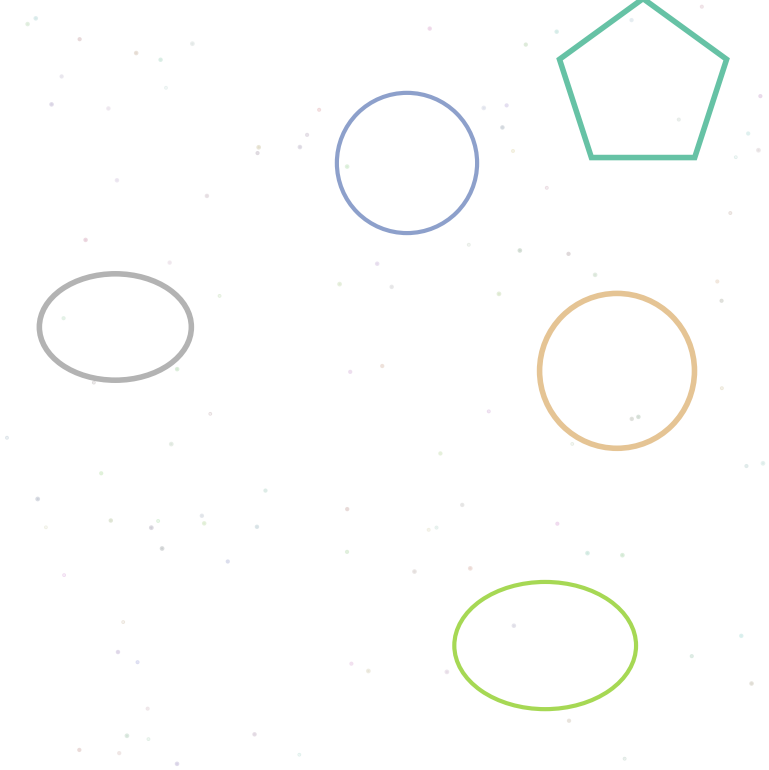[{"shape": "pentagon", "thickness": 2, "radius": 0.57, "center": [0.835, 0.888]}, {"shape": "circle", "thickness": 1.5, "radius": 0.46, "center": [0.529, 0.788]}, {"shape": "oval", "thickness": 1.5, "radius": 0.59, "center": [0.708, 0.162]}, {"shape": "circle", "thickness": 2, "radius": 0.5, "center": [0.801, 0.518]}, {"shape": "oval", "thickness": 2, "radius": 0.49, "center": [0.15, 0.575]}]